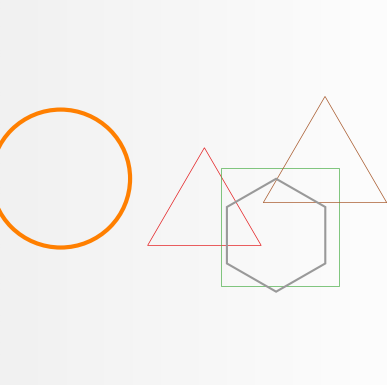[{"shape": "triangle", "thickness": 0.5, "radius": 0.85, "center": [0.527, 0.447]}, {"shape": "square", "thickness": 0.5, "radius": 0.76, "center": [0.722, 0.41]}, {"shape": "circle", "thickness": 3, "radius": 0.9, "center": [0.157, 0.536]}, {"shape": "triangle", "thickness": 0.5, "radius": 0.92, "center": [0.839, 0.566]}, {"shape": "hexagon", "thickness": 1.5, "radius": 0.73, "center": [0.713, 0.389]}]